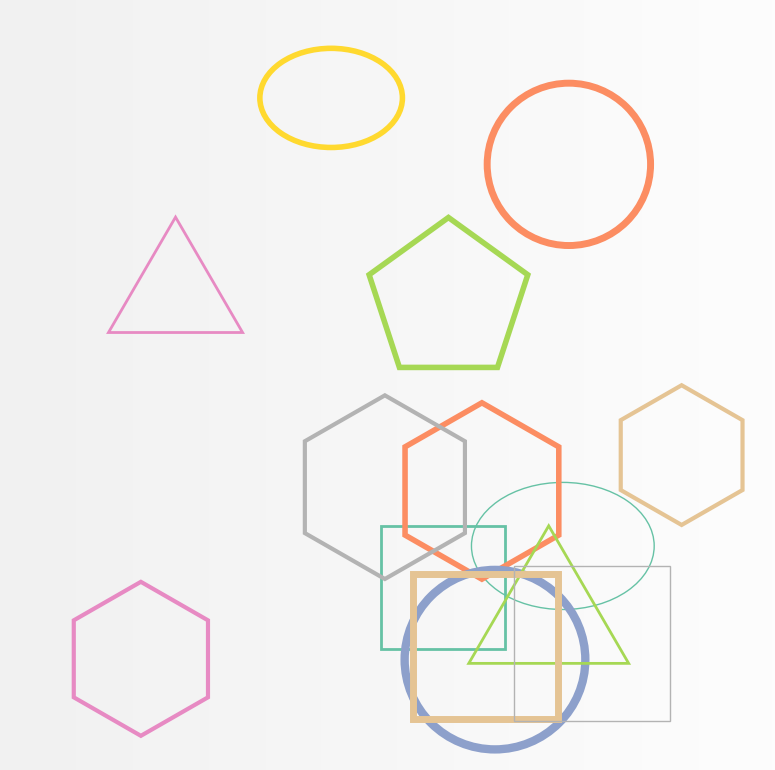[{"shape": "square", "thickness": 1, "radius": 0.4, "center": [0.571, 0.237]}, {"shape": "oval", "thickness": 0.5, "radius": 0.59, "center": [0.726, 0.291]}, {"shape": "hexagon", "thickness": 2, "radius": 0.57, "center": [0.622, 0.362]}, {"shape": "circle", "thickness": 2.5, "radius": 0.53, "center": [0.734, 0.787]}, {"shape": "circle", "thickness": 3, "radius": 0.58, "center": [0.639, 0.143]}, {"shape": "hexagon", "thickness": 1.5, "radius": 0.5, "center": [0.182, 0.144]}, {"shape": "triangle", "thickness": 1, "radius": 0.5, "center": [0.226, 0.618]}, {"shape": "pentagon", "thickness": 2, "radius": 0.54, "center": [0.579, 0.61]}, {"shape": "triangle", "thickness": 1, "radius": 0.6, "center": [0.708, 0.198]}, {"shape": "oval", "thickness": 2, "radius": 0.46, "center": [0.427, 0.873]}, {"shape": "square", "thickness": 2.5, "radius": 0.47, "center": [0.626, 0.16]}, {"shape": "hexagon", "thickness": 1.5, "radius": 0.45, "center": [0.88, 0.409]}, {"shape": "square", "thickness": 0.5, "radius": 0.5, "center": [0.764, 0.164]}, {"shape": "hexagon", "thickness": 1.5, "radius": 0.6, "center": [0.497, 0.367]}]